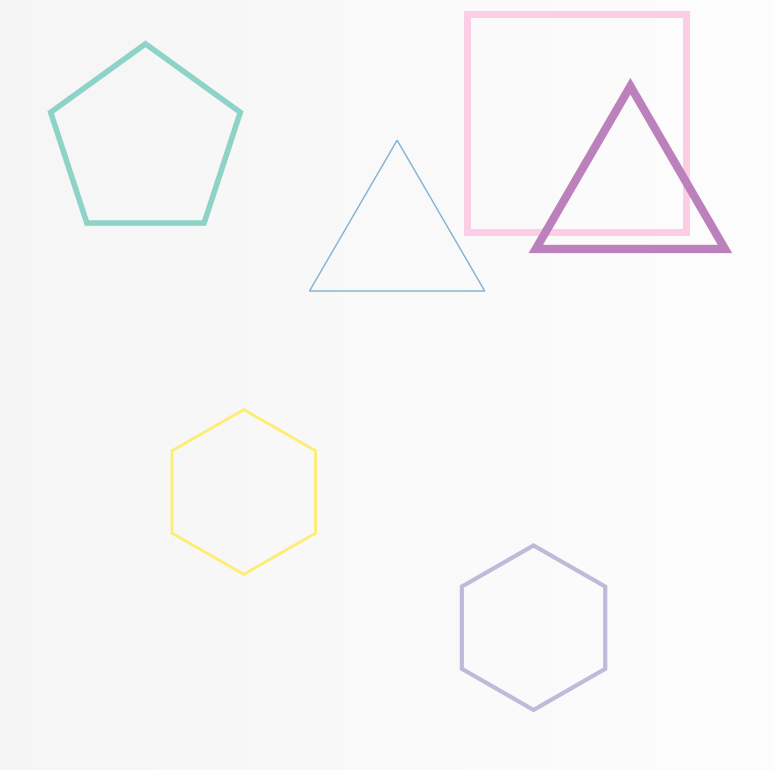[{"shape": "pentagon", "thickness": 2, "radius": 0.64, "center": [0.188, 0.814]}, {"shape": "hexagon", "thickness": 1.5, "radius": 0.53, "center": [0.688, 0.185]}, {"shape": "triangle", "thickness": 0.5, "radius": 0.65, "center": [0.512, 0.687]}, {"shape": "square", "thickness": 2.5, "radius": 0.71, "center": [0.744, 0.841]}, {"shape": "triangle", "thickness": 3, "radius": 0.7, "center": [0.813, 0.747]}, {"shape": "hexagon", "thickness": 1, "radius": 0.53, "center": [0.315, 0.361]}]